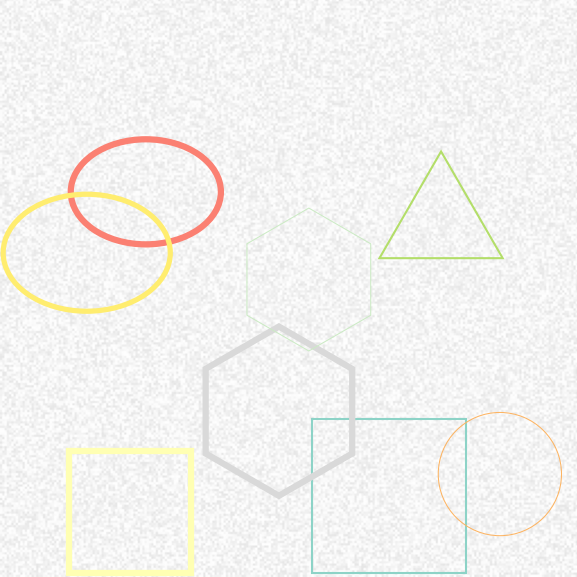[{"shape": "square", "thickness": 1, "radius": 0.67, "center": [0.673, 0.141]}, {"shape": "square", "thickness": 3, "radius": 0.53, "center": [0.226, 0.113]}, {"shape": "oval", "thickness": 3, "radius": 0.65, "center": [0.253, 0.667]}, {"shape": "circle", "thickness": 0.5, "radius": 0.53, "center": [0.866, 0.178]}, {"shape": "triangle", "thickness": 1, "radius": 0.62, "center": [0.764, 0.614]}, {"shape": "hexagon", "thickness": 3, "radius": 0.73, "center": [0.483, 0.287]}, {"shape": "hexagon", "thickness": 0.5, "radius": 0.62, "center": [0.535, 0.515]}, {"shape": "oval", "thickness": 2.5, "radius": 0.72, "center": [0.15, 0.562]}]